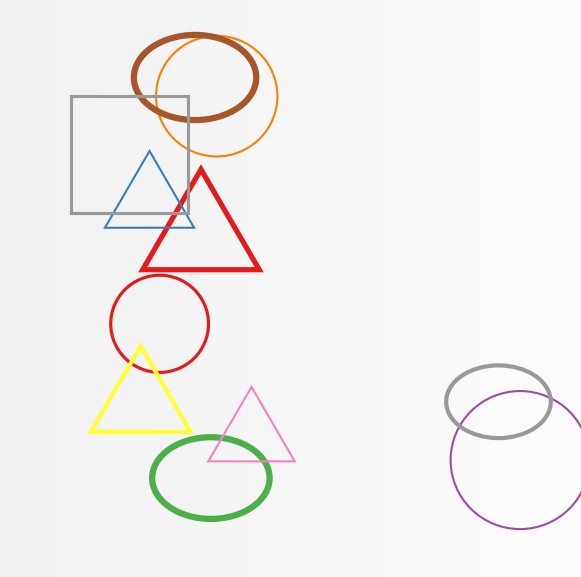[{"shape": "circle", "thickness": 1.5, "radius": 0.42, "center": [0.275, 0.438]}, {"shape": "triangle", "thickness": 2.5, "radius": 0.58, "center": [0.346, 0.59]}, {"shape": "triangle", "thickness": 1, "radius": 0.44, "center": [0.257, 0.649]}, {"shape": "oval", "thickness": 3, "radius": 0.51, "center": [0.363, 0.171]}, {"shape": "circle", "thickness": 1, "radius": 0.6, "center": [0.895, 0.202]}, {"shape": "circle", "thickness": 1, "radius": 0.52, "center": [0.373, 0.833]}, {"shape": "triangle", "thickness": 2, "radius": 0.5, "center": [0.242, 0.301]}, {"shape": "oval", "thickness": 3, "radius": 0.53, "center": [0.336, 0.865]}, {"shape": "triangle", "thickness": 1, "radius": 0.43, "center": [0.433, 0.243]}, {"shape": "square", "thickness": 1.5, "radius": 0.51, "center": [0.223, 0.732]}, {"shape": "oval", "thickness": 2, "radius": 0.45, "center": [0.858, 0.303]}]